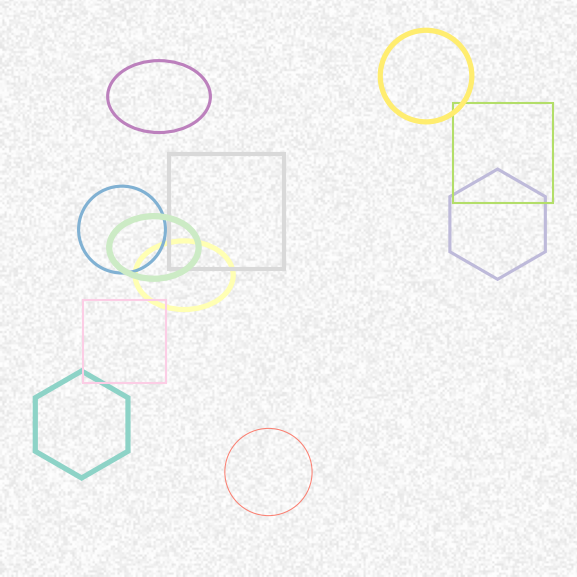[{"shape": "hexagon", "thickness": 2.5, "radius": 0.46, "center": [0.141, 0.264]}, {"shape": "oval", "thickness": 2.5, "radius": 0.42, "center": [0.319, 0.523]}, {"shape": "hexagon", "thickness": 1.5, "radius": 0.48, "center": [0.862, 0.611]}, {"shape": "circle", "thickness": 0.5, "radius": 0.38, "center": [0.465, 0.182]}, {"shape": "circle", "thickness": 1.5, "radius": 0.38, "center": [0.211, 0.602]}, {"shape": "square", "thickness": 1, "radius": 0.43, "center": [0.871, 0.734]}, {"shape": "square", "thickness": 1, "radius": 0.36, "center": [0.216, 0.408]}, {"shape": "square", "thickness": 2, "radius": 0.5, "center": [0.392, 0.632]}, {"shape": "oval", "thickness": 1.5, "radius": 0.44, "center": [0.275, 0.832]}, {"shape": "oval", "thickness": 3, "radius": 0.39, "center": [0.267, 0.571]}, {"shape": "circle", "thickness": 2.5, "radius": 0.4, "center": [0.738, 0.867]}]